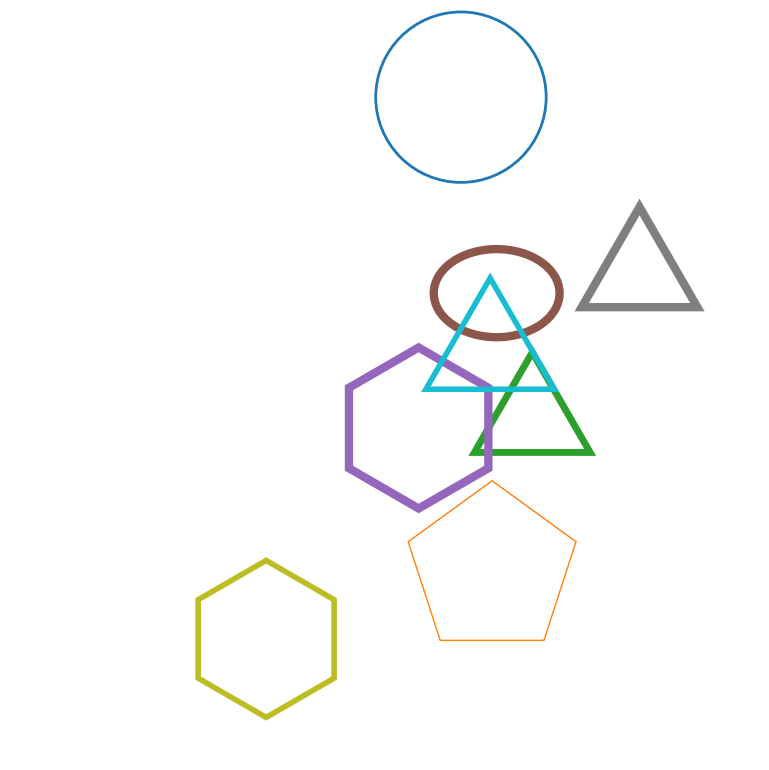[{"shape": "circle", "thickness": 1, "radius": 0.55, "center": [0.599, 0.874]}, {"shape": "pentagon", "thickness": 0.5, "radius": 0.57, "center": [0.639, 0.261]}, {"shape": "triangle", "thickness": 2.5, "radius": 0.43, "center": [0.691, 0.456]}, {"shape": "hexagon", "thickness": 3, "radius": 0.52, "center": [0.544, 0.444]}, {"shape": "oval", "thickness": 3, "radius": 0.41, "center": [0.645, 0.619]}, {"shape": "triangle", "thickness": 3, "radius": 0.43, "center": [0.831, 0.644]}, {"shape": "hexagon", "thickness": 2, "radius": 0.51, "center": [0.346, 0.17]}, {"shape": "triangle", "thickness": 2, "radius": 0.48, "center": [0.637, 0.543]}]